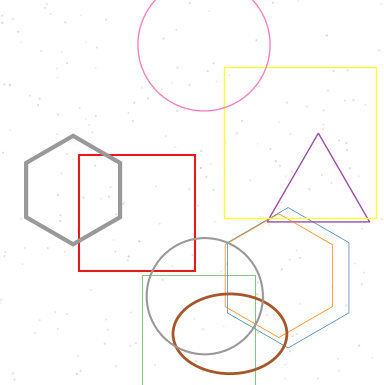[{"shape": "square", "thickness": 1.5, "radius": 0.76, "center": [0.357, 0.446]}, {"shape": "hexagon", "thickness": 0.5, "radius": 0.91, "center": [0.748, 0.278]}, {"shape": "square", "thickness": 0.5, "radius": 0.73, "center": [0.516, 0.139]}, {"shape": "triangle", "thickness": 1, "radius": 0.77, "center": [0.827, 0.5]}, {"shape": "hexagon", "thickness": 0.5, "radius": 0.8, "center": [0.724, 0.284]}, {"shape": "square", "thickness": 1, "radius": 0.98, "center": [0.779, 0.629]}, {"shape": "oval", "thickness": 2, "radius": 0.74, "center": [0.597, 0.133]}, {"shape": "circle", "thickness": 1, "radius": 0.86, "center": [0.53, 0.884]}, {"shape": "circle", "thickness": 1.5, "radius": 0.75, "center": [0.532, 0.231]}, {"shape": "hexagon", "thickness": 3, "radius": 0.7, "center": [0.19, 0.506]}]